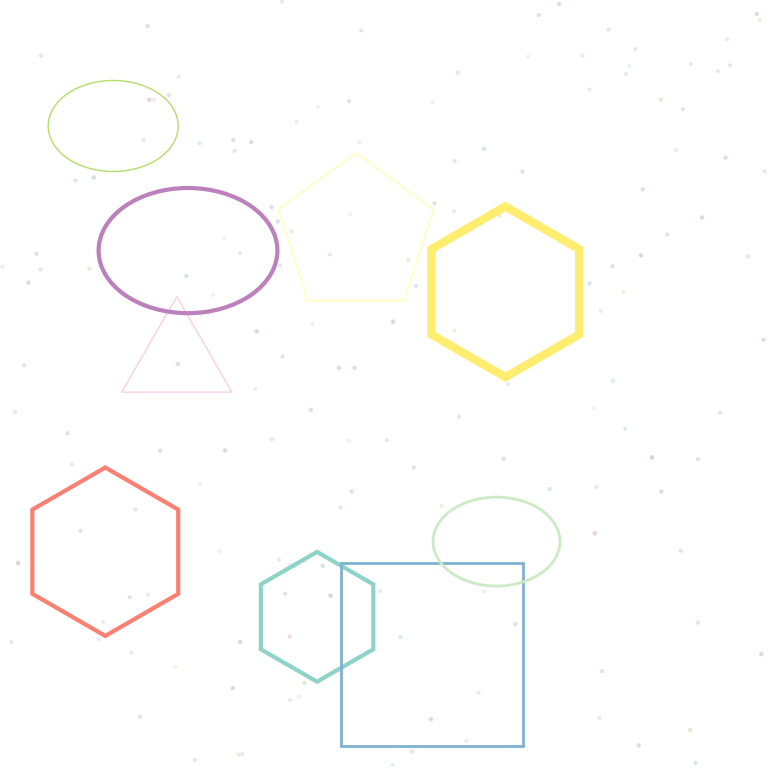[{"shape": "hexagon", "thickness": 1.5, "radius": 0.42, "center": [0.412, 0.199]}, {"shape": "pentagon", "thickness": 0.5, "radius": 0.53, "center": [0.462, 0.695]}, {"shape": "hexagon", "thickness": 1.5, "radius": 0.55, "center": [0.137, 0.283]}, {"shape": "square", "thickness": 1, "radius": 0.59, "center": [0.561, 0.15]}, {"shape": "oval", "thickness": 0.5, "radius": 0.42, "center": [0.147, 0.836]}, {"shape": "triangle", "thickness": 0.5, "radius": 0.41, "center": [0.23, 0.532]}, {"shape": "oval", "thickness": 1.5, "radius": 0.58, "center": [0.244, 0.675]}, {"shape": "oval", "thickness": 1, "radius": 0.41, "center": [0.645, 0.297]}, {"shape": "hexagon", "thickness": 3, "radius": 0.55, "center": [0.656, 0.621]}]